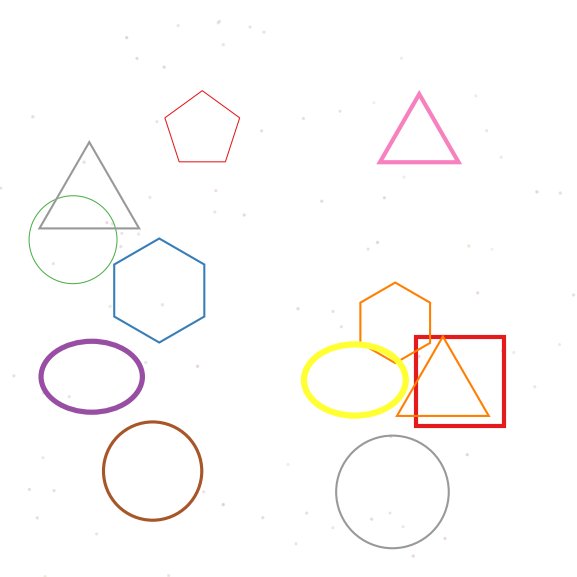[{"shape": "square", "thickness": 2, "radius": 0.38, "center": [0.797, 0.338]}, {"shape": "pentagon", "thickness": 0.5, "radius": 0.34, "center": [0.35, 0.774]}, {"shape": "hexagon", "thickness": 1, "radius": 0.45, "center": [0.276, 0.496]}, {"shape": "circle", "thickness": 0.5, "radius": 0.38, "center": [0.126, 0.584]}, {"shape": "oval", "thickness": 2.5, "radius": 0.44, "center": [0.159, 0.347]}, {"shape": "triangle", "thickness": 1, "radius": 0.46, "center": [0.767, 0.325]}, {"shape": "hexagon", "thickness": 1, "radius": 0.35, "center": [0.684, 0.44]}, {"shape": "oval", "thickness": 3, "radius": 0.44, "center": [0.614, 0.341]}, {"shape": "circle", "thickness": 1.5, "radius": 0.43, "center": [0.264, 0.183]}, {"shape": "triangle", "thickness": 2, "radius": 0.39, "center": [0.726, 0.758]}, {"shape": "circle", "thickness": 1, "radius": 0.49, "center": [0.68, 0.147]}, {"shape": "triangle", "thickness": 1, "radius": 0.5, "center": [0.155, 0.653]}]